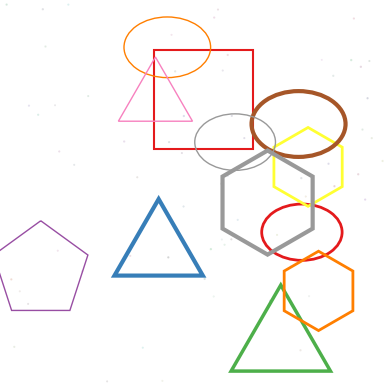[{"shape": "oval", "thickness": 2, "radius": 0.52, "center": [0.784, 0.397]}, {"shape": "square", "thickness": 1.5, "radius": 0.65, "center": [0.529, 0.742]}, {"shape": "triangle", "thickness": 3, "radius": 0.66, "center": [0.412, 0.35]}, {"shape": "triangle", "thickness": 2.5, "radius": 0.74, "center": [0.729, 0.111]}, {"shape": "pentagon", "thickness": 1, "radius": 0.64, "center": [0.106, 0.298]}, {"shape": "hexagon", "thickness": 2, "radius": 0.52, "center": [0.827, 0.244]}, {"shape": "oval", "thickness": 1, "radius": 0.56, "center": [0.435, 0.877]}, {"shape": "hexagon", "thickness": 2, "radius": 0.51, "center": [0.8, 0.566]}, {"shape": "oval", "thickness": 3, "radius": 0.61, "center": [0.775, 0.678]}, {"shape": "triangle", "thickness": 1, "radius": 0.56, "center": [0.404, 0.741]}, {"shape": "hexagon", "thickness": 3, "radius": 0.68, "center": [0.695, 0.474]}, {"shape": "oval", "thickness": 1, "radius": 0.52, "center": [0.611, 0.631]}]